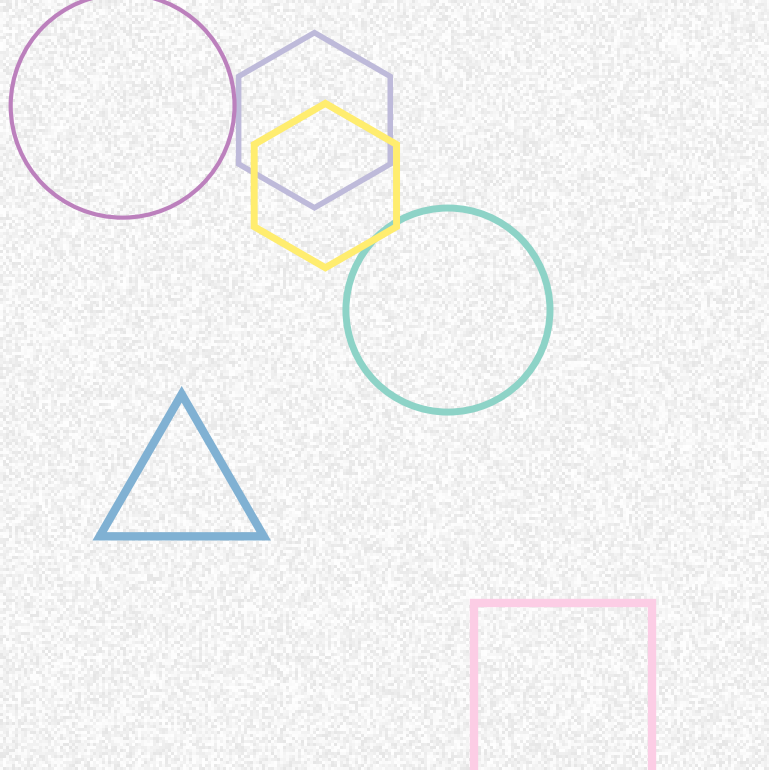[{"shape": "circle", "thickness": 2.5, "radius": 0.66, "center": [0.582, 0.597]}, {"shape": "hexagon", "thickness": 2, "radius": 0.57, "center": [0.408, 0.844]}, {"shape": "triangle", "thickness": 3, "radius": 0.61, "center": [0.236, 0.365]}, {"shape": "square", "thickness": 3, "radius": 0.58, "center": [0.731, 0.101]}, {"shape": "circle", "thickness": 1.5, "radius": 0.73, "center": [0.159, 0.863]}, {"shape": "hexagon", "thickness": 2.5, "radius": 0.53, "center": [0.423, 0.759]}]